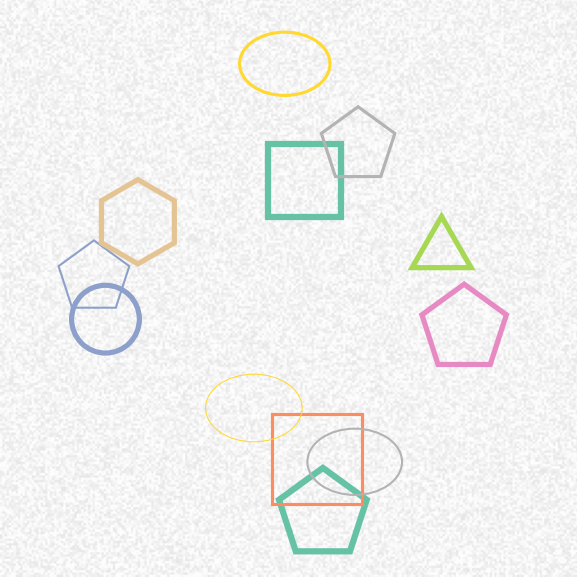[{"shape": "pentagon", "thickness": 3, "radius": 0.4, "center": [0.559, 0.109]}, {"shape": "square", "thickness": 3, "radius": 0.32, "center": [0.528, 0.686]}, {"shape": "square", "thickness": 1.5, "radius": 0.39, "center": [0.549, 0.205]}, {"shape": "pentagon", "thickness": 1, "radius": 0.32, "center": [0.163, 0.518]}, {"shape": "circle", "thickness": 2.5, "radius": 0.29, "center": [0.183, 0.446]}, {"shape": "pentagon", "thickness": 2.5, "radius": 0.38, "center": [0.804, 0.43]}, {"shape": "triangle", "thickness": 2.5, "radius": 0.29, "center": [0.765, 0.565]}, {"shape": "oval", "thickness": 1.5, "radius": 0.39, "center": [0.493, 0.889]}, {"shape": "oval", "thickness": 0.5, "radius": 0.42, "center": [0.44, 0.293]}, {"shape": "hexagon", "thickness": 2.5, "radius": 0.36, "center": [0.239, 0.615]}, {"shape": "oval", "thickness": 1, "radius": 0.41, "center": [0.614, 0.199]}, {"shape": "pentagon", "thickness": 1.5, "radius": 0.33, "center": [0.62, 0.747]}]